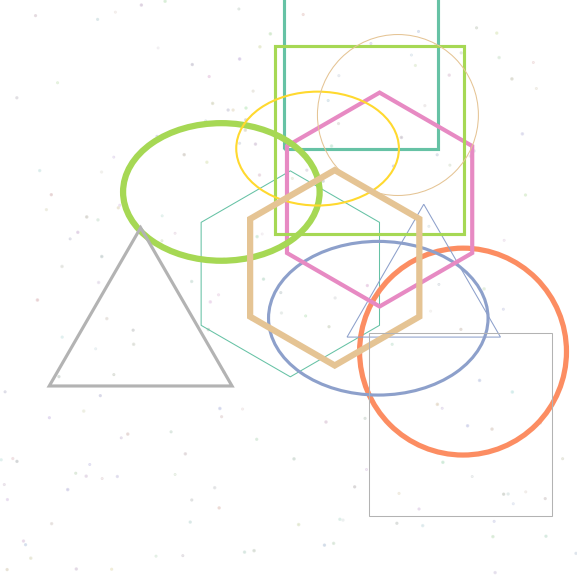[{"shape": "square", "thickness": 1.5, "radius": 0.67, "center": [0.625, 0.876]}, {"shape": "hexagon", "thickness": 0.5, "radius": 0.89, "center": [0.503, 0.525]}, {"shape": "circle", "thickness": 2.5, "radius": 0.9, "center": [0.802, 0.39]}, {"shape": "triangle", "thickness": 0.5, "radius": 0.77, "center": [0.734, 0.492]}, {"shape": "oval", "thickness": 1.5, "radius": 0.95, "center": [0.655, 0.448]}, {"shape": "hexagon", "thickness": 2, "radius": 0.93, "center": [0.657, 0.654]}, {"shape": "square", "thickness": 1.5, "radius": 0.82, "center": [0.64, 0.757]}, {"shape": "oval", "thickness": 3, "radius": 0.85, "center": [0.383, 0.667]}, {"shape": "oval", "thickness": 1, "radius": 0.7, "center": [0.55, 0.742]}, {"shape": "hexagon", "thickness": 3, "radius": 0.85, "center": [0.58, 0.535]}, {"shape": "circle", "thickness": 0.5, "radius": 0.7, "center": [0.689, 0.8]}, {"shape": "square", "thickness": 0.5, "radius": 0.79, "center": [0.798, 0.264]}, {"shape": "triangle", "thickness": 1.5, "radius": 0.91, "center": [0.244, 0.422]}]